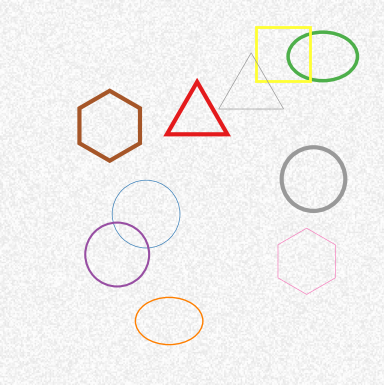[{"shape": "triangle", "thickness": 3, "radius": 0.45, "center": [0.512, 0.697]}, {"shape": "circle", "thickness": 0.5, "radius": 0.44, "center": [0.379, 0.444]}, {"shape": "oval", "thickness": 2.5, "radius": 0.45, "center": [0.838, 0.853]}, {"shape": "circle", "thickness": 1.5, "radius": 0.41, "center": [0.304, 0.339]}, {"shape": "oval", "thickness": 1, "radius": 0.44, "center": [0.439, 0.166]}, {"shape": "square", "thickness": 2, "radius": 0.35, "center": [0.735, 0.859]}, {"shape": "hexagon", "thickness": 3, "radius": 0.45, "center": [0.285, 0.673]}, {"shape": "hexagon", "thickness": 0.5, "radius": 0.43, "center": [0.797, 0.321]}, {"shape": "triangle", "thickness": 0.5, "radius": 0.49, "center": [0.652, 0.765]}, {"shape": "circle", "thickness": 3, "radius": 0.41, "center": [0.814, 0.535]}]